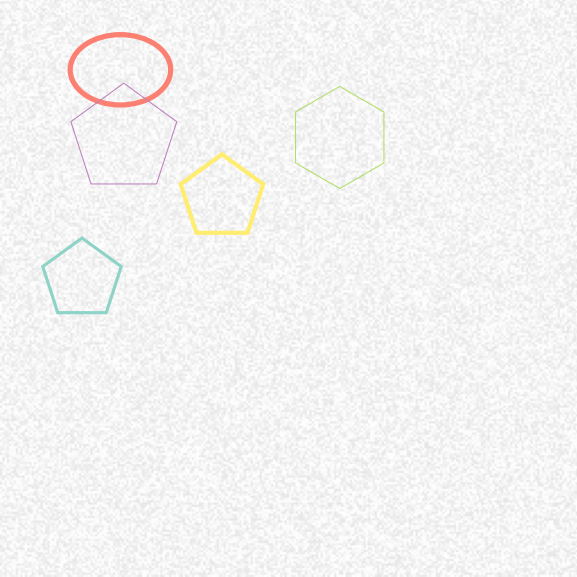[{"shape": "pentagon", "thickness": 1.5, "radius": 0.36, "center": [0.142, 0.515]}, {"shape": "oval", "thickness": 2.5, "radius": 0.43, "center": [0.209, 0.878]}, {"shape": "hexagon", "thickness": 0.5, "radius": 0.44, "center": [0.588, 0.761]}, {"shape": "pentagon", "thickness": 0.5, "radius": 0.48, "center": [0.214, 0.759]}, {"shape": "pentagon", "thickness": 2, "radius": 0.38, "center": [0.384, 0.657]}]